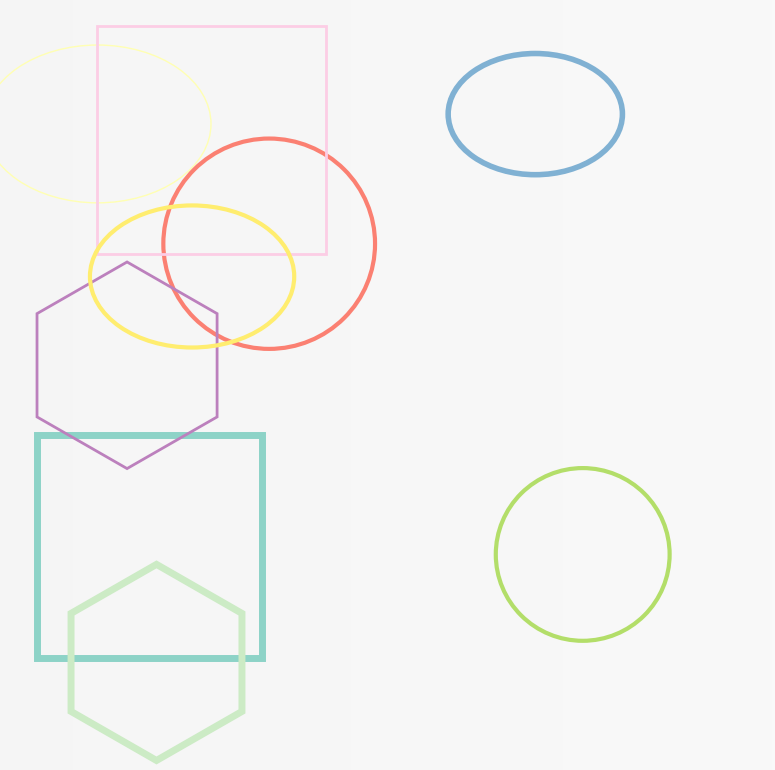[{"shape": "square", "thickness": 2.5, "radius": 0.72, "center": [0.193, 0.29]}, {"shape": "oval", "thickness": 0.5, "radius": 0.73, "center": [0.126, 0.839]}, {"shape": "circle", "thickness": 1.5, "radius": 0.68, "center": [0.347, 0.683]}, {"shape": "oval", "thickness": 2, "radius": 0.56, "center": [0.691, 0.852]}, {"shape": "circle", "thickness": 1.5, "radius": 0.56, "center": [0.752, 0.28]}, {"shape": "square", "thickness": 1, "radius": 0.74, "center": [0.273, 0.818]}, {"shape": "hexagon", "thickness": 1, "radius": 0.67, "center": [0.164, 0.526]}, {"shape": "hexagon", "thickness": 2.5, "radius": 0.64, "center": [0.202, 0.14]}, {"shape": "oval", "thickness": 1.5, "radius": 0.66, "center": [0.248, 0.641]}]